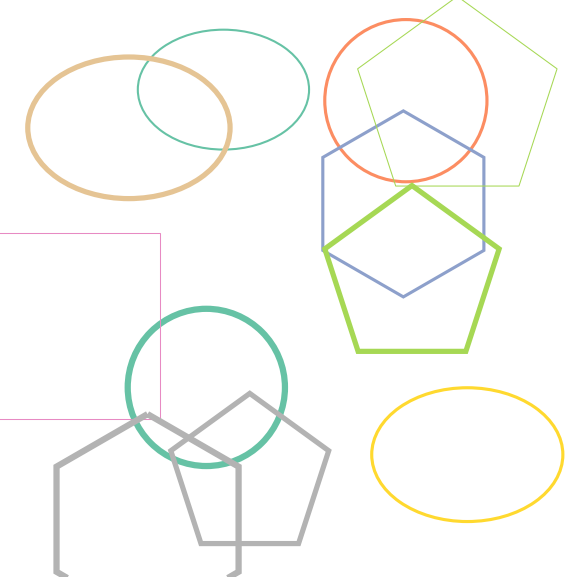[{"shape": "circle", "thickness": 3, "radius": 0.68, "center": [0.357, 0.328]}, {"shape": "oval", "thickness": 1, "radius": 0.74, "center": [0.387, 0.844]}, {"shape": "circle", "thickness": 1.5, "radius": 0.7, "center": [0.703, 0.825]}, {"shape": "hexagon", "thickness": 1.5, "radius": 0.81, "center": [0.698, 0.646]}, {"shape": "square", "thickness": 0.5, "radius": 0.81, "center": [0.115, 0.435]}, {"shape": "pentagon", "thickness": 0.5, "radius": 0.91, "center": [0.792, 0.824]}, {"shape": "pentagon", "thickness": 2.5, "radius": 0.79, "center": [0.713, 0.519]}, {"shape": "oval", "thickness": 1.5, "radius": 0.83, "center": [0.809, 0.212]}, {"shape": "oval", "thickness": 2.5, "radius": 0.88, "center": [0.223, 0.778]}, {"shape": "pentagon", "thickness": 2.5, "radius": 0.72, "center": [0.432, 0.174]}, {"shape": "hexagon", "thickness": 3, "radius": 0.91, "center": [0.256, 0.1]}]